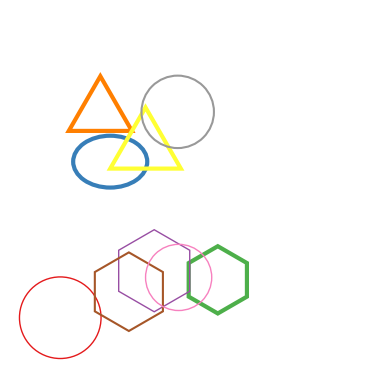[{"shape": "circle", "thickness": 1, "radius": 0.53, "center": [0.157, 0.175]}, {"shape": "oval", "thickness": 3, "radius": 0.48, "center": [0.286, 0.58]}, {"shape": "hexagon", "thickness": 3, "radius": 0.44, "center": [0.566, 0.273]}, {"shape": "hexagon", "thickness": 1, "radius": 0.53, "center": [0.401, 0.297]}, {"shape": "triangle", "thickness": 3, "radius": 0.47, "center": [0.261, 0.707]}, {"shape": "triangle", "thickness": 3, "radius": 0.53, "center": [0.378, 0.615]}, {"shape": "hexagon", "thickness": 1.5, "radius": 0.51, "center": [0.335, 0.242]}, {"shape": "circle", "thickness": 1, "radius": 0.43, "center": [0.464, 0.279]}, {"shape": "circle", "thickness": 1.5, "radius": 0.47, "center": [0.462, 0.709]}]